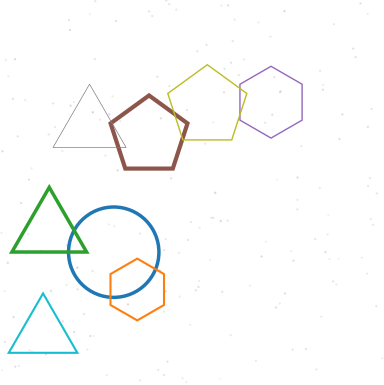[{"shape": "circle", "thickness": 2.5, "radius": 0.59, "center": [0.295, 0.345]}, {"shape": "hexagon", "thickness": 1.5, "radius": 0.4, "center": [0.356, 0.248]}, {"shape": "triangle", "thickness": 2.5, "radius": 0.56, "center": [0.128, 0.401]}, {"shape": "hexagon", "thickness": 1, "radius": 0.47, "center": [0.704, 0.735]}, {"shape": "pentagon", "thickness": 3, "radius": 0.53, "center": [0.387, 0.647]}, {"shape": "triangle", "thickness": 0.5, "radius": 0.55, "center": [0.233, 0.672]}, {"shape": "pentagon", "thickness": 1, "radius": 0.54, "center": [0.538, 0.724]}, {"shape": "triangle", "thickness": 1.5, "radius": 0.51, "center": [0.112, 0.135]}]